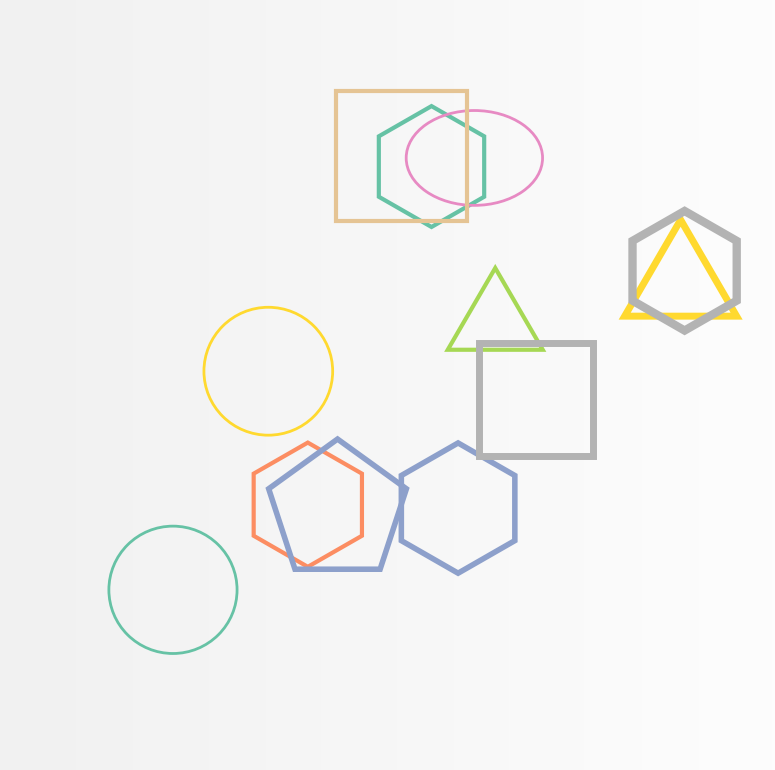[{"shape": "hexagon", "thickness": 1.5, "radius": 0.39, "center": [0.557, 0.784]}, {"shape": "circle", "thickness": 1, "radius": 0.41, "center": [0.223, 0.234]}, {"shape": "hexagon", "thickness": 1.5, "radius": 0.4, "center": [0.397, 0.345]}, {"shape": "pentagon", "thickness": 2, "radius": 0.47, "center": [0.436, 0.336]}, {"shape": "hexagon", "thickness": 2, "radius": 0.42, "center": [0.591, 0.34]}, {"shape": "oval", "thickness": 1, "radius": 0.44, "center": [0.612, 0.795]}, {"shape": "triangle", "thickness": 1.5, "radius": 0.35, "center": [0.639, 0.581]}, {"shape": "triangle", "thickness": 2.5, "radius": 0.42, "center": [0.878, 0.631]}, {"shape": "circle", "thickness": 1, "radius": 0.42, "center": [0.346, 0.518]}, {"shape": "square", "thickness": 1.5, "radius": 0.42, "center": [0.518, 0.798]}, {"shape": "square", "thickness": 2.5, "radius": 0.37, "center": [0.691, 0.481]}, {"shape": "hexagon", "thickness": 3, "radius": 0.39, "center": [0.883, 0.648]}]